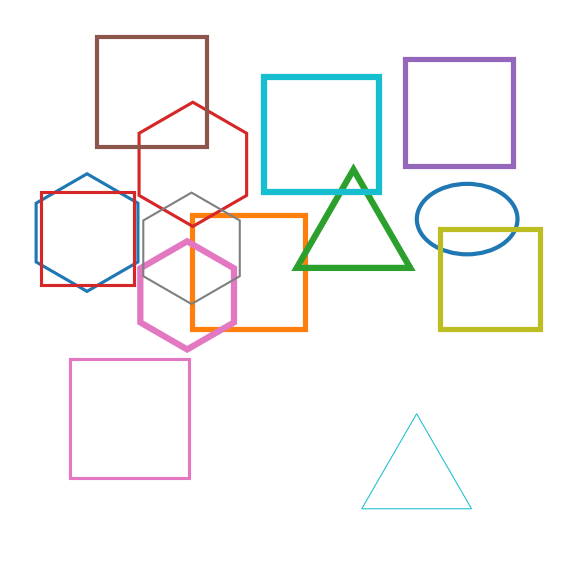[{"shape": "hexagon", "thickness": 1.5, "radius": 0.51, "center": [0.151, 0.596]}, {"shape": "oval", "thickness": 2, "radius": 0.44, "center": [0.809, 0.62]}, {"shape": "square", "thickness": 2.5, "radius": 0.49, "center": [0.43, 0.528]}, {"shape": "triangle", "thickness": 3, "radius": 0.57, "center": [0.612, 0.592]}, {"shape": "hexagon", "thickness": 1.5, "radius": 0.54, "center": [0.334, 0.715]}, {"shape": "square", "thickness": 1.5, "radius": 0.4, "center": [0.152, 0.587]}, {"shape": "square", "thickness": 2.5, "radius": 0.47, "center": [0.795, 0.804]}, {"shape": "square", "thickness": 2, "radius": 0.48, "center": [0.263, 0.84]}, {"shape": "hexagon", "thickness": 3, "radius": 0.47, "center": [0.324, 0.488]}, {"shape": "square", "thickness": 1.5, "radius": 0.51, "center": [0.224, 0.274]}, {"shape": "hexagon", "thickness": 1, "radius": 0.48, "center": [0.332, 0.569]}, {"shape": "square", "thickness": 2.5, "radius": 0.43, "center": [0.849, 0.516]}, {"shape": "square", "thickness": 3, "radius": 0.5, "center": [0.557, 0.766]}, {"shape": "triangle", "thickness": 0.5, "radius": 0.55, "center": [0.721, 0.173]}]